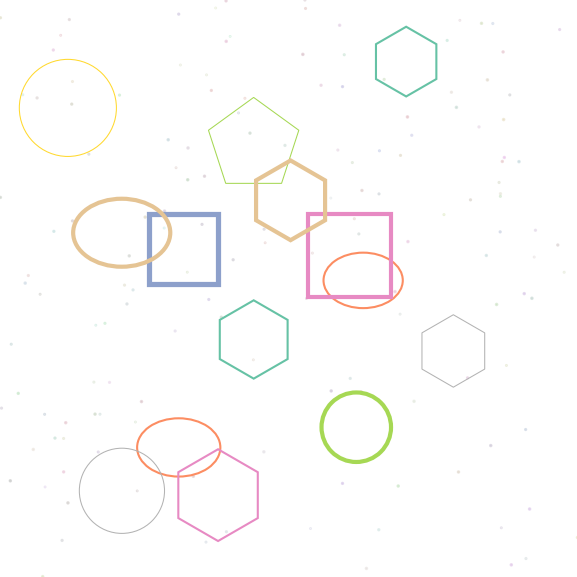[{"shape": "hexagon", "thickness": 1, "radius": 0.3, "center": [0.703, 0.892]}, {"shape": "hexagon", "thickness": 1, "radius": 0.34, "center": [0.439, 0.411]}, {"shape": "oval", "thickness": 1, "radius": 0.34, "center": [0.629, 0.514]}, {"shape": "oval", "thickness": 1, "radius": 0.36, "center": [0.31, 0.224]}, {"shape": "square", "thickness": 2.5, "radius": 0.3, "center": [0.317, 0.568]}, {"shape": "hexagon", "thickness": 1, "radius": 0.4, "center": [0.378, 0.142]}, {"shape": "square", "thickness": 2, "radius": 0.36, "center": [0.605, 0.556]}, {"shape": "pentagon", "thickness": 0.5, "radius": 0.41, "center": [0.439, 0.748]}, {"shape": "circle", "thickness": 2, "radius": 0.3, "center": [0.617, 0.259]}, {"shape": "circle", "thickness": 0.5, "radius": 0.42, "center": [0.118, 0.812]}, {"shape": "oval", "thickness": 2, "radius": 0.42, "center": [0.211, 0.596]}, {"shape": "hexagon", "thickness": 2, "radius": 0.34, "center": [0.503, 0.652]}, {"shape": "hexagon", "thickness": 0.5, "radius": 0.31, "center": [0.785, 0.391]}, {"shape": "circle", "thickness": 0.5, "radius": 0.37, "center": [0.211, 0.149]}]